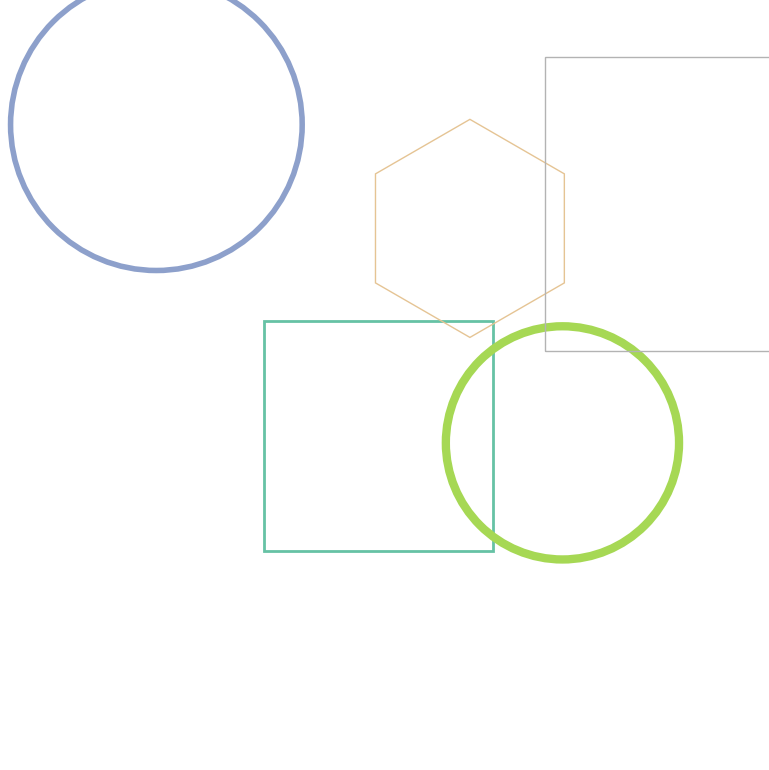[{"shape": "square", "thickness": 1, "radius": 0.74, "center": [0.491, 0.434]}, {"shape": "circle", "thickness": 2, "radius": 0.95, "center": [0.203, 0.838]}, {"shape": "circle", "thickness": 3, "radius": 0.76, "center": [0.73, 0.425]}, {"shape": "hexagon", "thickness": 0.5, "radius": 0.71, "center": [0.61, 0.703]}, {"shape": "square", "thickness": 0.5, "radius": 0.95, "center": [0.898, 0.735]}]